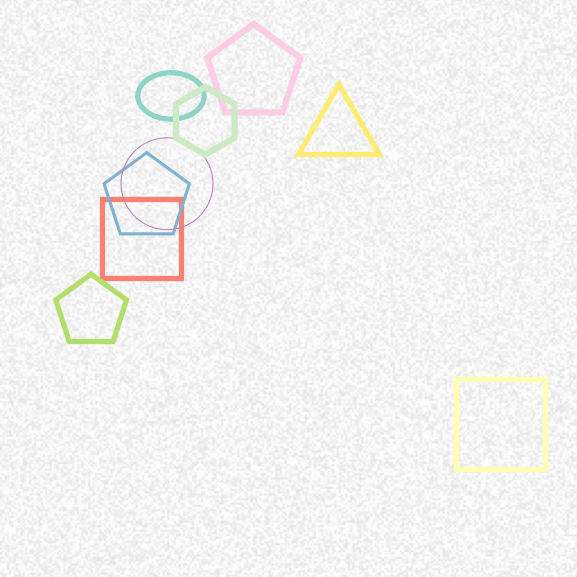[{"shape": "oval", "thickness": 2.5, "radius": 0.29, "center": [0.296, 0.833]}, {"shape": "square", "thickness": 2.5, "radius": 0.39, "center": [0.867, 0.265]}, {"shape": "square", "thickness": 2.5, "radius": 0.34, "center": [0.245, 0.586]}, {"shape": "pentagon", "thickness": 1.5, "radius": 0.39, "center": [0.254, 0.657]}, {"shape": "pentagon", "thickness": 2.5, "radius": 0.32, "center": [0.158, 0.46]}, {"shape": "pentagon", "thickness": 3, "radius": 0.42, "center": [0.439, 0.873]}, {"shape": "circle", "thickness": 0.5, "radius": 0.4, "center": [0.289, 0.681]}, {"shape": "hexagon", "thickness": 3, "radius": 0.29, "center": [0.355, 0.79]}, {"shape": "triangle", "thickness": 2.5, "radius": 0.4, "center": [0.587, 0.772]}]